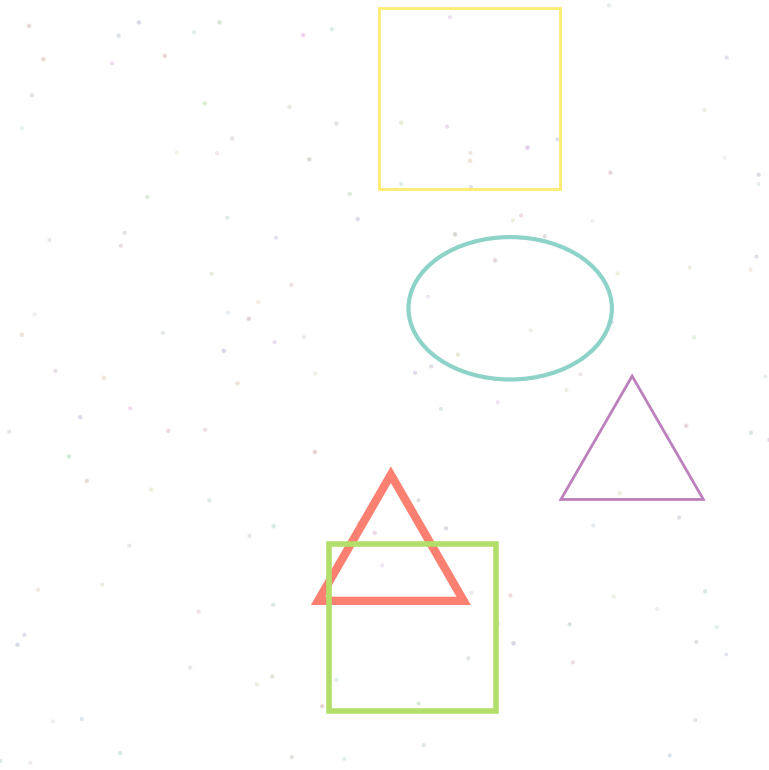[{"shape": "oval", "thickness": 1.5, "radius": 0.66, "center": [0.663, 0.6]}, {"shape": "triangle", "thickness": 3, "radius": 0.55, "center": [0.508, 0.274]}, {"shape": "square", "thickness": 2, "radius": 0.54, "center": [0.536, 0.185]}, {"shape": "triangle", "thickness": 1, "radius": 0.53, "center": [0.821, 0.405]}, {"shape": "square", "thickness": 1, "radius": 0.59, "center": [0.61, 0.872]}]